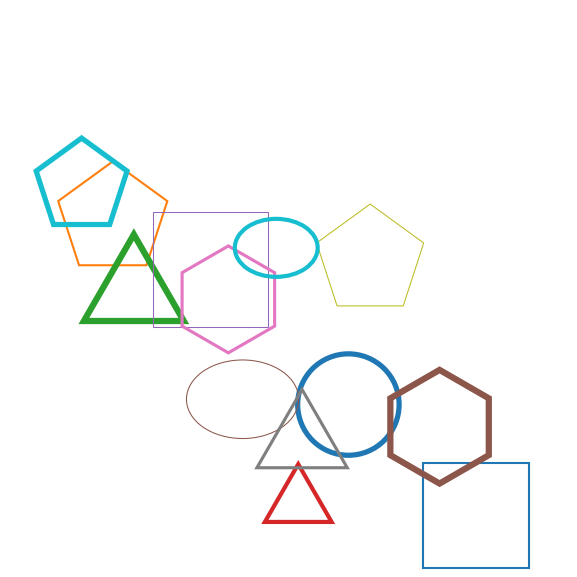[{"shape": "circle", "thickness": 2.5, "radius": 0.44, "center": [0.603, 0.299]}, {"shape": "square", "thickness": 1, "radius": 0.46, "center": [0.824, 0.107]}, {"shape": "pentagon", "thickness": 1, "radius": 0.5, "center": [0.195, 0.62]}, {"shape": "triangle", "thickness": 3, "radius": 0.5, "center": [0.232, 0.493]}, {"shape": "triangle", "thickness": 2, "radius": 0.33, "center": [0.516, 0.129]}, {"shape": "square", "thickness": 0.5, "radius": 0.5, "center": [0.364, 0.533]}, {"shape": "oval", "thickness": 0.5, "radius": 0.49, "center": [0.42, 0.308]}, {"shape": "hexagon", "thickness": 3, "radius": 0.49, "center": [0.761, 0.26]}, {"shape": "hexagon", "thickness": 1.5, "radius": 0.46, "center": [0.395, 0.481]}, {"shape": "triangle", "thickness": 1.5, "radius": 0.45, "center": [0.523, 0.234]}, {"shape": "pentagon", "thickness": 0.5, "radius": 0.49, "center": [0.641, 0.548]}, {"shape": "pentagon", "thickness": 2.5, "radius": 0.41, "center": [0.141, 0.677]}, {"shape": "oval", "thickness": 2, "radius": 0.36, "center": [0.478, 0.57]}]